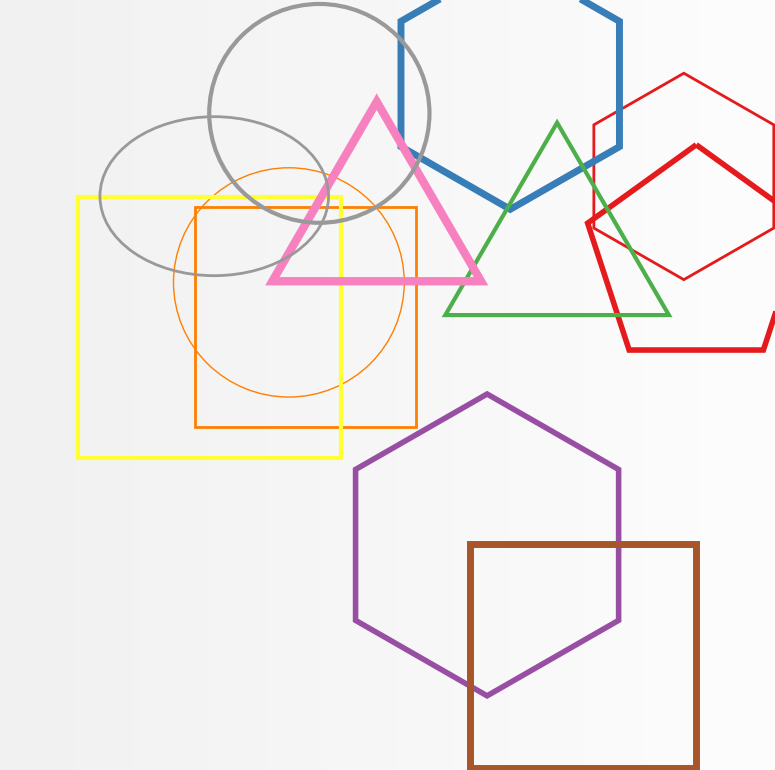[{"shape": "hexagon", "thickness": 1, "radius": 0.67, "center": [0.882, 0.771]}, {"shape": "pentagon", "thickness": 2, "radius": 0.74, "center": [0.898, 0.665]}, {"shape": "hexagon", "thickness": 2.5, "radius": 0.81, "center": [0.658, 0.891]}, {"shape": "triangle", "thickness": 1.5, "radius": 0.83, "center": [0.719, 0.674]}, {"shape": "hexagon", "thickness": 2, "radius": 0.98, "center": [0.629, 0.292]}, {"shape": "circle", "thickness": 0.5, "radius": 0.74, "center": [0.373, 0.633]}, {"shape": "square", "thickness": 1, "radius": 0.71, "center": [0.394, 0.588]}, {"shape": "square", "thickness": 1.5, "radius": 0.85, "center": [0.27, 0.575]}, {"shape": "square", "thickness": 2.5, "radius": 0.73, "center": [0.753, 0.148]}, {"shape": "triangle", "thickness": 3, "radius": 0.78, "center": [0.486, 0.712]}, {"shape": "oval", "thickness": 1, "radius": 0.74, "center": [0.276, 0.745]}, {"shape": "circle", "thickness": 1.5, "radius": 0.71, "center": [0.412, 0.853]}]